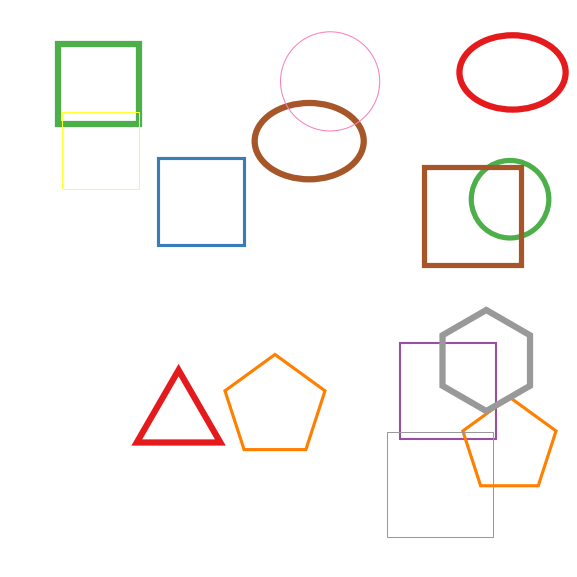[{"shape": "oval", "thickness": 3, "radius": 0.46, "center": [0.888, 0.874]}, {"shape": "triangle", "thickness": 3, "radius": 0.42, "center": [0.309, 0.275]}, {"shape": "square", "thickness": 1.5, "radius": 0.37, "center": [0.348, 0.65]}, {"shape": "circle", "thickness": 2.5, "radius": 0.34, "center": [0.883, 0.654]}, {"shape": "square", "thickness": 3, "radius": 0.35, "center": [0.17, 0.854]}, {"shape": "square", "thickness": 1, "radius": 0.42, "center": [0.776, 0.322]}, {"shape": "pentagon", "thickness": 1.5, "radius": 0.42, "center": [0.882, 0.227]}, {"shape": "pentagon", "thickness": 1.5, "radius": 0.46, "center": [0.476, 0.294]}, {"shape": "square", "thickness": 0.5, "radius": 0.34, "center": [0.174, 0.739]}, {"shape": "square", "thickness": 2.5, "radius": 0.42, "center": [0.818, 0.625]}, {"shape": "oval", "thickness": 3, "radius": 0.47, "center": [0.535, 0.755]}, {"shape": "circle", "thickness": 0.5, "radius": 0.43, "center": [0.572, 0.858]}, {"shape": "square", "thickness": 0.5, "radius": 0.46, "center": [0.762, 0.16]}, {"shape": "hexagon", "thickness": 3, "radius": 0.44, "center": [0.842, 0.375]}]